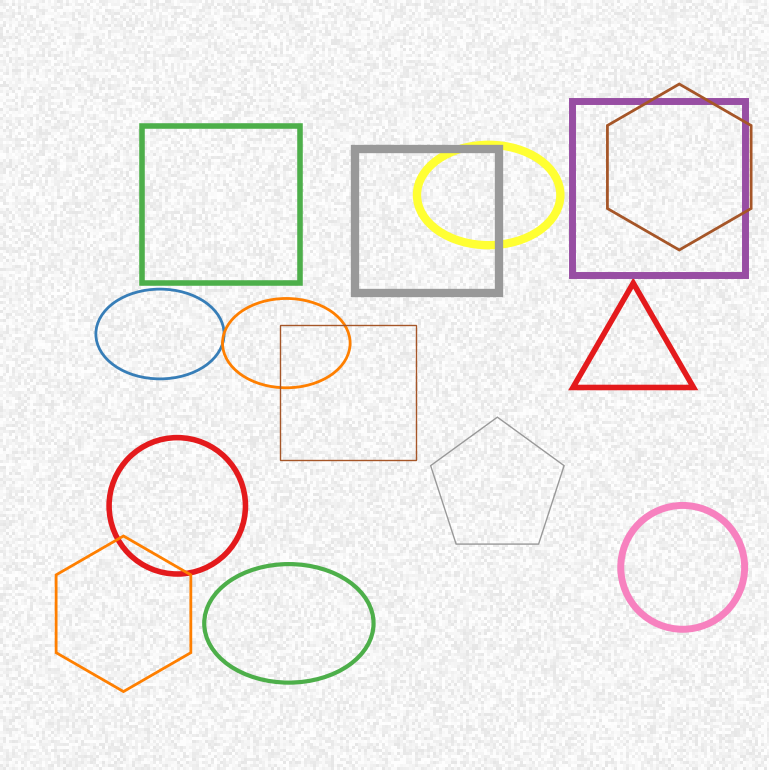[{"shape": "circle", "thickness": 2, "radius": 0.44, "center": [0.23, 0.343]}, {"shape": "triangle", "thickness": 2, "radius": 0.45, "center": [0.822, 0.542]}, {"shape": "oval", "thickness": 1, "radius": 0.42, "center": [0.208, 0.566]}, {"shape": "square", "thickness": 2, "radius": 0.51, "center": [0.287, 0.735]}, {"shape": "oval", "thickness": 1.5, "radius": 0.55, "center": [0.375, 0.19]}, {"shape": "square", "thickness": 2.5, "radius": 0.56, "center": [0.855, 0.756]}, {"shape": "oval", "thickness": 1, "radius": 0.41, "center": [0.372, 0.554]}, {"shape": "hexagon", "thickness": 1, "radius": 0.51, "center": [0.16, 0.203]}, {"shape": "oval", "thickness": 3, "radius": 0.47, "center": [0.635, 0.747]}, {"shape": "square", "thickness": 0.5, "radius": 0.44, "center": [0.452, 0.49]}, {"shape": "hexagon", "thickness": 1, "radius": 0.54, "center": [0.882, 0.783]}, {"shape": "circle", "thickness": 2.5, "radius": 0.4, "center": [0.887, 0.263]}, {"shape": "pentagon", "thickness": 0.5, "radius": 0.46, "center": [0.646, 0.367]}, {"shape": "square", "thickness": 3, "radius": 0.47, "center": [0.555, 0.713]}]